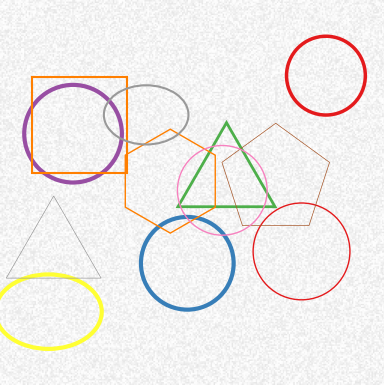[{"shape": "circle", "thickness": 1, "radius": 0.63, "center": [0.783, 0.347]}, {"shape": "circle", "thickness": 2.5, "radius": 0.51, "center": [0.847, 0.804]}, {"shape": "circle", "thickness": 3, "radius": 0.6, "center": [0.486, 0.316]}, {"shape": "triangle", "thickness": 2, "radius": 0.73, "center": [0.588, 0.536]}, {"shape": "circle", "thickness": 3, "radius": 0.63, "center": [0.19, 0.653]}, {"shape": "hexagon", "thickness": 1, "radius": 0.67, "center": [0.442, 0.529]}, {"shape": "square", "thickness": 1.5, "radius": 0.62, "center": [0.207, 0.675]}, {"shape": "oval", "thickness": 3, "radius": 0.69, "center": [0.126, 0.19]}, {"shape": "pentagon", "thickness": 0.5, "radius": 0.73, "center": [0.716, 0.533]}, {"shape": "circle", "thickness": 1, "radius": 0.58, "center": [0.577, 0.506]}, {"shape": "triangle", "thickness": 0.5, "radius": 0.71, "center": [0.139, 0.349]}, {"shape": "oval", "thickness": 1.5, "radius": 0.55, "center": [0.38, 0.702]}]